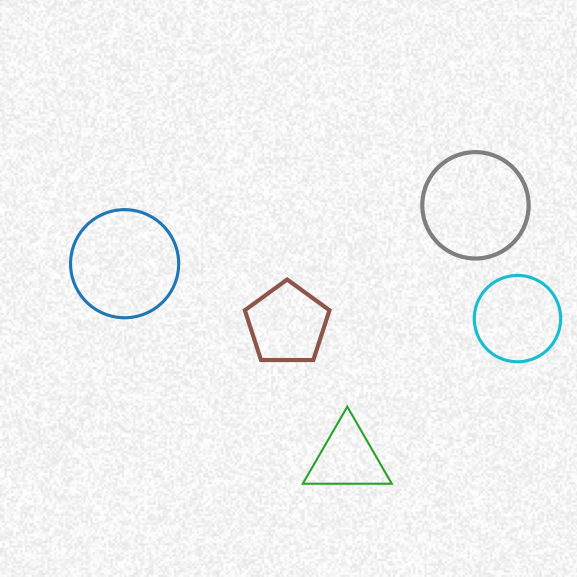[{"shape": "circle", "thickness": 1.5, "radius": 0.47, "center": [0.216, 0.543]}, {"shape": "triangle", "thickness": 1, "radius": 0.44, "center": [0.601, 0.206]}, {"shape": "pentagon", "thickness": 2, "radius": 0.39, "center": [0.497, 0.438]}, {"shape": "circle", "thickness": 2, "radius": 0.46, "center": [0.823, 0.644]}, {"shape": "circle", "thickness": 1.5, "radius": 0.37, "center": [0.896, 0.447]}]